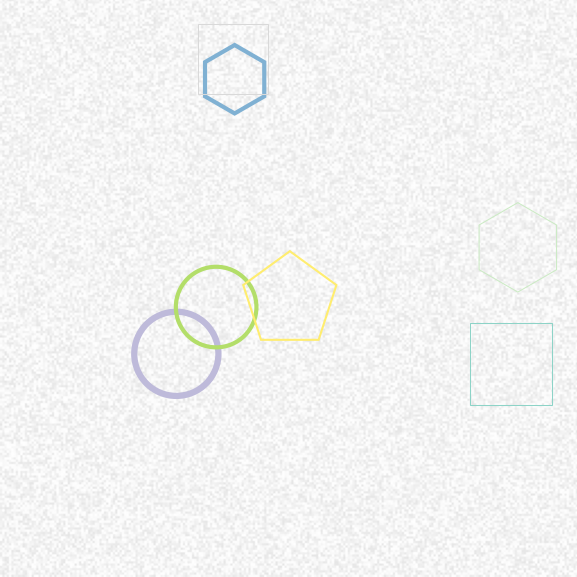[{"shape": "square", "thickness": 0.5, "radius": 0.35, "center": [0.885, 0.369]}, {"shape": "circle", "thickness": 3, "radius": 0.36, "center": [0.305, 0.386]}, {"shape": "hexagon", "thickness": 2, "radius": 0.3, "center": [0.406, 0.862]}, {"shape": "circle", "thickness": 2, "radius": 0.35, "center": [0.374, 0.467]}, {"shape": "square", "thickness": 0.5, "radius": 0.3, "center": [0.403, 0.896]}, {"shape": "hexagon", "thickness": 0.5, "radius": 0.39, "center": [0.897, 0.571]}, {"shape": "pentagon", "thickness": 1, "radius": 0.42, "center": [0.502, 0.479]}]